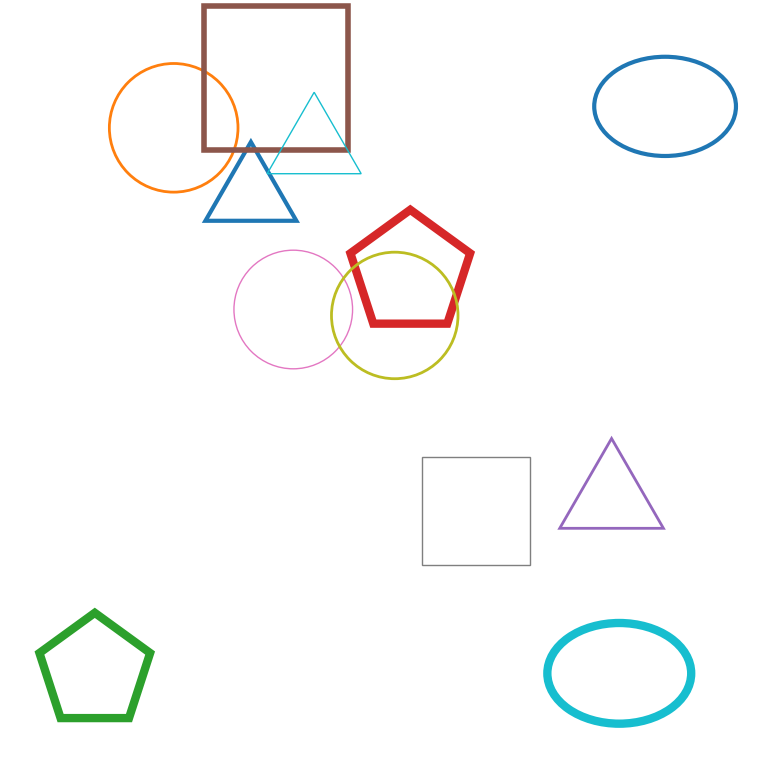[{"shape": "triangle", "thickness": 1.5, "radius": 0.34, "center": [0.326, 0.747]}, {"shape": "oval", "thickness": 1.5, "radius": 0.46, "center": [0.864, 0.862]}, {"shape": "circle", "thickness": 1, "radius": 0.42, "center": [0.226, 0.834]}, {"shape": "pentagon", "thickness": 3, "radius": 0.38, "center": [0.123, 0.129]}, {"shape": "pentagon", "thickness": 3, "radius": 0.41, "center": [0.533, 0.646]}, {"shape": "triangle", "thickness": 1, "radius": 0.39, "center": [0.794, 0.353]}, {"shape": "square", "thickness": 2, "radius": 0.47, "center": [0.358, 0.898]}, {"shape": "circle", "thickness": 0.5, "radius": 0.39, "center": [0.381, 0.598]}, {"shape": "square", "thickness": 0.5, "radius": 0.35, "center": [0.618, 0.337]}, {"shape": "circle", "thickness": 1, "radius": 0.41, "center": [0.513, 0.59]}, {"shape": "oval", "thickness": 3, "radius": 0.47, "center": [0.804, 0.126]}, {"shape": "triangle", "thickness": 0.5, "radius": 0.35, "center": [0.408, 0.81]}]